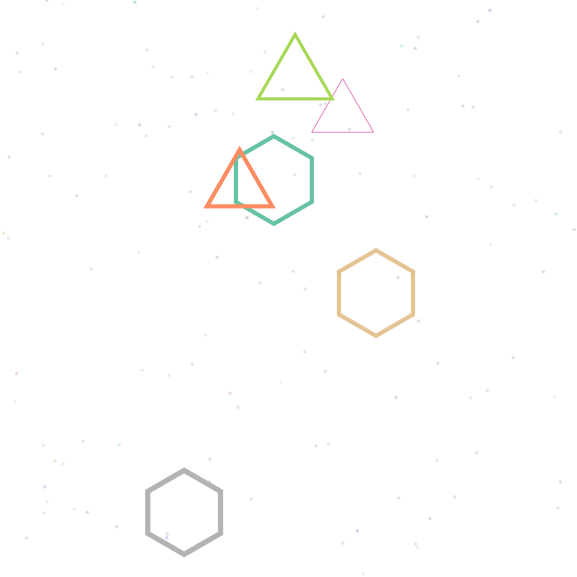[{"shape": "hexagon", "thickness": 2, "radius": 0.38, "center": [0.474, 0.687]}, {"shape": "triangle", "thickness": 2, "radius": 0.33, "center": [0.415, 0.675]}, {"shape": "triangle", "thickness": 0.5, "radius": 0.31, "center": [0.593, 0.801]}, {"shape": "triangle", "thickness": 1.5, "radius": 0.37, "center": [0.511, 0.865]}, {"shape": "hexagon", "thickness": 2, "radius": 0.37, "center": [0.651, 0.492]}, {"shape": "hexagon", "thickness": 2.5, "radius": 0.36, "center": [0.319, 0.112]}]